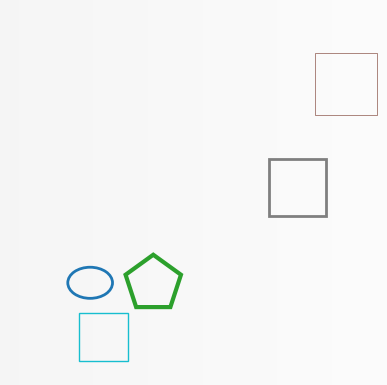[{"shape": "oval", "thickness": 2, "radius": 0.29, "center": [0.233, 0.265]}, {"shape": "pentagon", "thickness": 3, "radius": 0.38, "center": [0.396, 0.263]}, {"shape": "square", "thickness": 0.5, "radius": 0.4, "center": [0.894, 0.783]}, {"shape": "square", "thickness": 2, "radius": 0.37, "center": [0.767, 0.512]}, {"shape": "square", "thickness": 1, "radius": 0.31, "center": [0.268, 0.125]}]